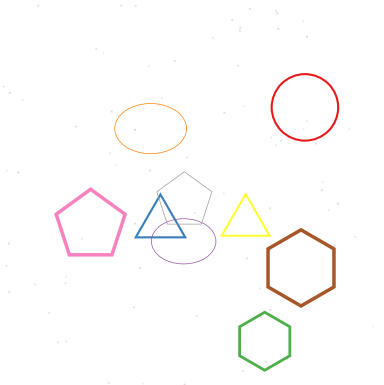[{"shape": "circle", "thickness": 1.5, "radius": 0.43, "center": [0.792, 0.721]}, {"shape": "triangle", "thickness": 1.5, "radius": 0.37, "center": [0.417, 0.421]}, {"shape": "hexagon", "thickness": 2, "radius": 0.38, "center": [0.688, 0.114]}, {"shape": "oval", "thickness": 0.5, "radius": 0.42, "center": [0.477, 0.373]}, {"shape": "oval", "thickness": 0.5, "radius": 0.47, "center": [0.391, 0.666]}, {"shape": "triangle", "thickness": 1.5, "radius": 0.36, "center": [0.638, 0.424]}, {"shape": "hexagon", "thickness": 2.5, "radius": 0.49, "center": [0.782, 0.304]}, {"shape": "pentagon", "thickness": 2.5, "radius": 0.47, "center": [0.235, 0.414]}, {"shape": "pentagon", "thickness": 0.5, "radius": 0.38, "center": [0.479, 0.479]}]